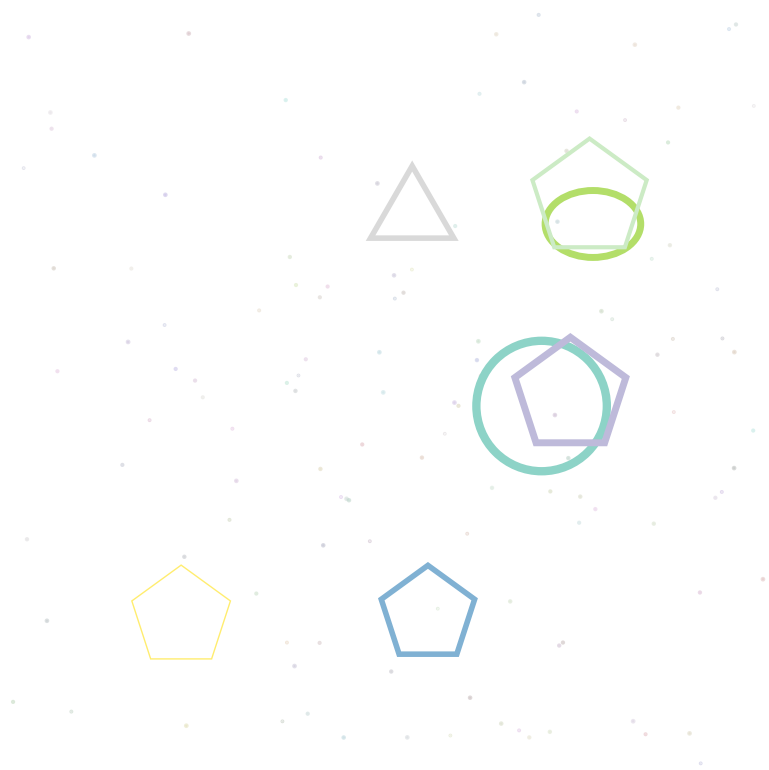[{"shape": "circle", "thickness": 3, "radius": 0.42, "center": [0.703, 0.473]}, {"shape": "pentagon", "thickness": 2.5, "radius": 0.38, "center": [0.741, 0.486]}, {"shape": "pentagon", "thickness": 2, "radius": 0.32, "center": [0.556, 0.202]}, {"shape": "oval", "thickness": 2.5, "radius": 0.31, "center": [0.77, 0.709]}, {"shape": "triangle", "thickness": 2, "radius": 0.31, "center": [0.535, 0.722]}, {"shape": "pentagon", "thickness": 1.5, "radius": 0.39, "center": [0.766, 0.742]}, {"shape": "pentagon", "thickness": 0.5, "radius": 0.34, "center": [0.235, 0.199]}]